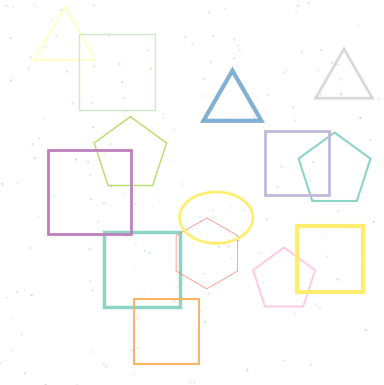[{"shape": "pentagon", "thickness": 1.5, "radius": 0.49, "center": [0.869, 0.557]}, {"shape": "square", "thickness": 2.5, "radius": 0.49, "center": [0.369, 0.3]}, {"shape": "triangle", "thickness": 1, "radius": 0.46, "center": [0.168, 0.89]}, {"shape": "square", "thickness": 2, "radius": 0.42, "center": [0.772, 0.577]}, {"shape": "hexagon", "thickness": 0.5, "radius": 0.46, "center": [0.537, 0.342]}, {"shape": "triangle", "thickness": 3, "radius": 0.43, "center": [0.604, 0.73]}, {"shape": "square", "thickness": 1.5, "radius": 0.42, "center": [0.433, 0.138]}, {"shape": "pentagon", "thickness": 1, "radius": 0.49, "center": [0.339, 0.598]}, {"shape": "pentagon", "thickness": 1.5, "radius": 0.42, "center": [0.738, 0.272]}, {"shape": "triangle", "thickness": 2, "radius": 0.43, "center": [0.894, 0.788]}, {"shape": "square", "thickness": 2, "radius": 0.54, "center": [0.232, 0.502]}, {"shape": "square", "thickness": 1, "radius": 0.49, "center": [0.303, 0.813]}, {"shape": "oval", "thickness": 2, "radius": 0.48, "center": [0.562, 0.435]}, {"shape": "square", "thickness": 3, "radius": 0.42, "center": [0.857, 0.328]}]